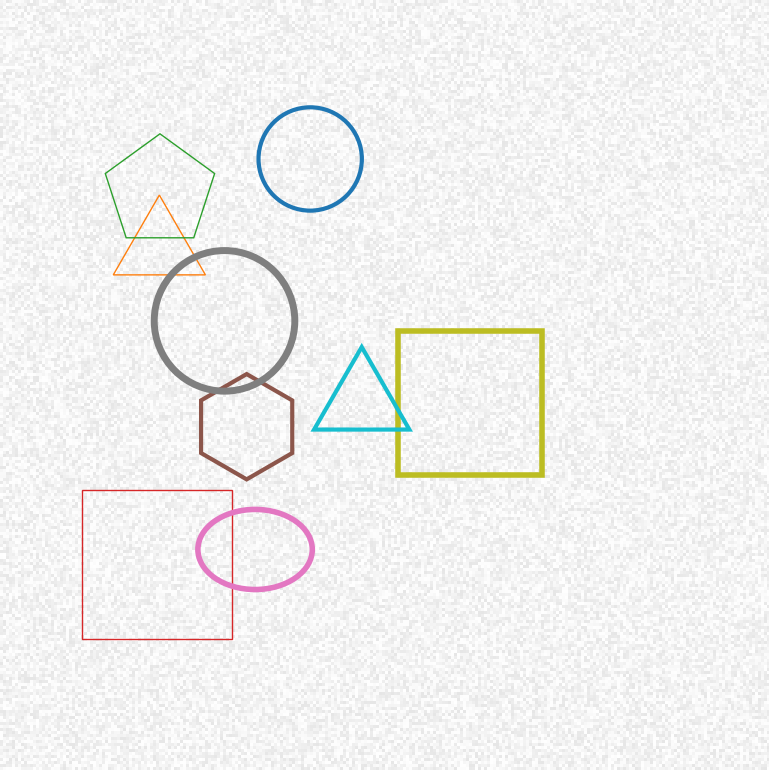[{"shape": "circle", "thickness": 1.5, "radius": 0.34, "center": [0.403, 0.794]}, {"shape": "triangle", "thickness": 0.5, "radius": 0.35, "center": [0.207, 0.678]}, {"shape": "pentagon", "thickness": 0.5, "radius": 0.37, "center": [0.208, 0.752]}, {"shape": "square", "thickness": 0.5, "radius": 0.49, "center": [0.204, 0.267]}, {"shape": "hexagon", "thickness": 1.5, "radius": 0.34, "center": [0.32, 0.446]}, {"shape": "oval", "thickness": 2, "radius": 0.37, "center": [0.331, 0.286]}, {"shape": "circle", "thickness": 2.5, "radius": 0.46, "center": [0.292, 0.583]}, {"shape": "square", "thickness": 2, "radius": 0.47, "center": [0.611, 0.477]}, {"shape": "triangle", "thickness": 1.5, "radius": 0.36, "center": [0.47, 0.478]}]